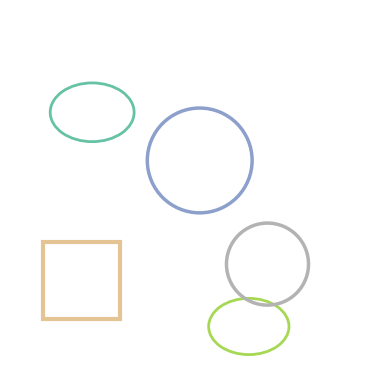[{"shape": "oval", "thickness": 2, "radius": 0.54, "center": [0.239, 0.708]}, {"shape": "circle", "thickness": 2.5, "radius": 0.68, "center": [0.519, 0.583]}, {"shape": "oval", "thickness": 2, "radius": 0.52, "center": [0.646, 0.152]}, {"shape": "square", "thickness": 3, "radius": 0.5, "center": [0.212, 0.271]}, {"shape": "circle", "thickness": 2.5, "radius": 0.53, "center": [0.695, 0.314]}]